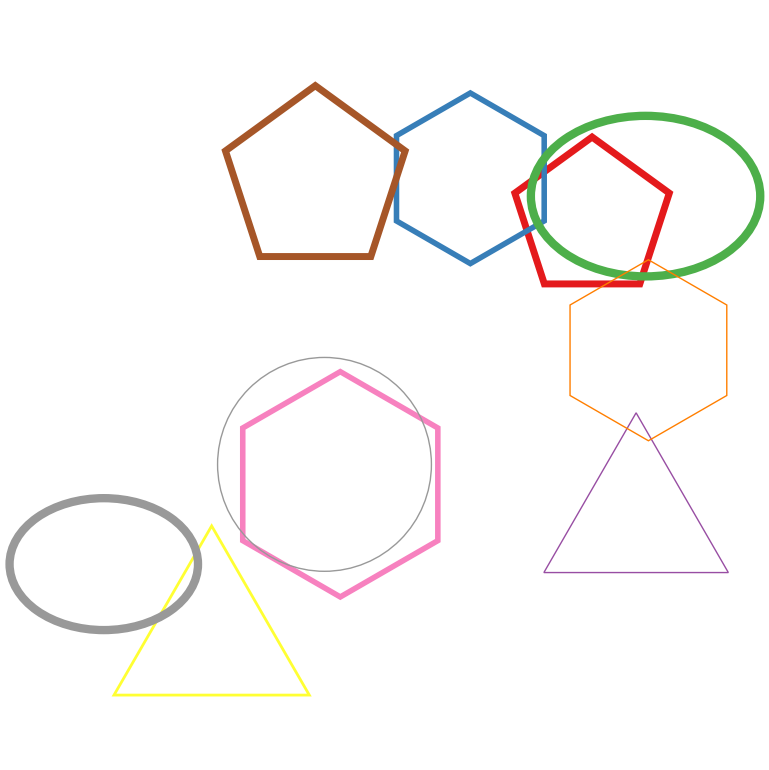[{"shape": "pentagon", "thickness": 2.5, "radius": 0.53, "center": [0.769, 0.717]}, {"shape": "hexagon", "thickness": 2, "radius": 0.55, "center": [0.611, 0.768]}, {"shape": "oval", "thickness": 3, "radius": 0.74, "center": [0.838, 0.745]}, {"shape": "triangle", "thickness": 0.5, "radius": 0.69, "center": [0.826, 0.326]}, {"shape": "hexagon", "thickness": 0.5, "radius": 0.59, "center": [0.842, 0.545]}, {"shape": "triangle", "thickness": 1, "radius": 0.73, "center": [0.275, 0.171]}, {"shape": "pentagon", "thickness": 2.5, "radius": 0.61, "center": [0.409, 0.766]}, {"shape": "hexagon", "thickness": 2, "radius": 0.73, "center": [0.442, 0.371]}, {"shape": "circle", "thickness": 0.5, "radius": 0.69, "center": [0.421, 0.397]}, {"shape": "oval", "thickness": 3, "radius": 0.61, "center": [0.135, 0.267]}]